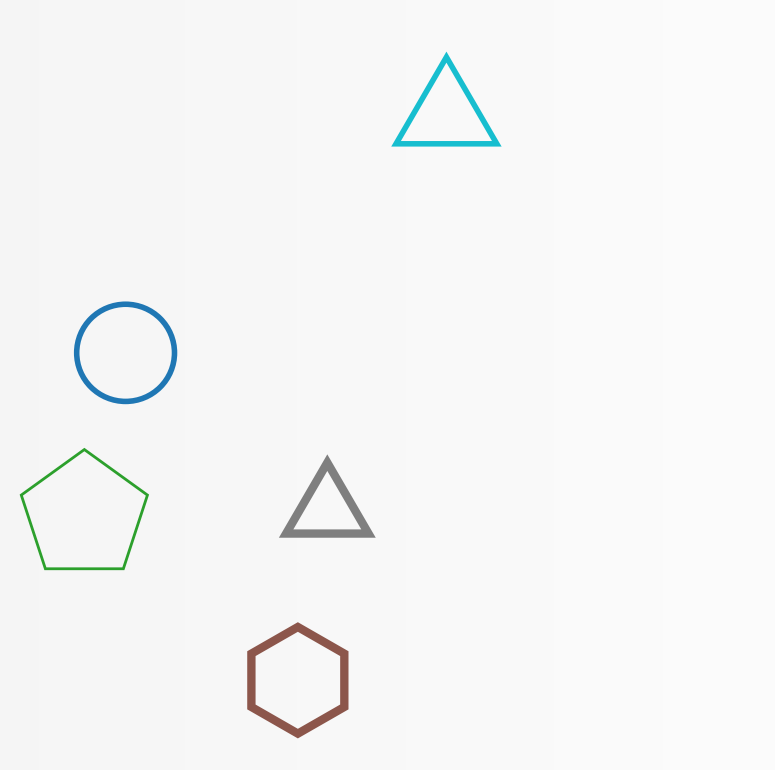[{"shape": "circle", "thickness": 2, "radius": 0.32, "center": [0.162, 0.542]}, {"shape": "pentagon", "thickness": 1, "radius": 0.43, "center": [0.109, 0.331]}, {"shape": "hexagon", "thickness": 3, "radius": 0.35, "center": [0.384, 0.116]}, {"shape": "triangle", "thickness": 3, "radius": 0.31, "center": [0.422, 0.338]}, {"shape": "triangle", "thickness": 2, "radius": 0.38, "center": [0.576, 0.851]}]